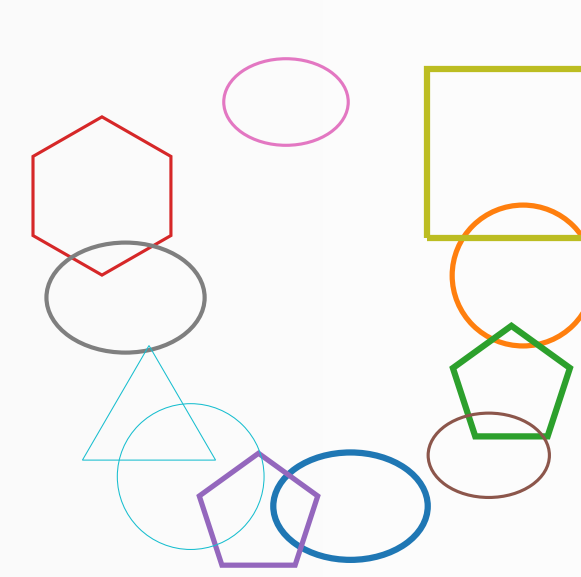[{"shape": "oval", "thickness": 3, "radius": 0.66, "center": [0.603, 0.123]}, {"shape": "circle", "thickness": 2.5, "radius": 0.61, "center": [0.9, 0.522]}, {"shape": "pentagon", "thickness": 3, "radius": 0.53, "center": [0.88, 0.329]}, {"shape": "hexagon", "thickness": 1.5, "radius": 0.68, "center": [0.175, 0.66]}, {"shape": "pentagon", "thickness": 2.5, "radius": 0.54, "center": [0.445, 0.107]}, {"shape": "oval", "thickness": 1.5, "radius": 0.52, "center": [0.841, 0.211]}, {"shape": "oval", "thickness": 1.5, "radius": 0.54, "center": [0.492, 0.822]}, {"shape": "oval", "thickness": 2, "radius": 0.68, "center": [0.216, 0.484]}, {"shape": "square", "thickness": 3, "radius": 0.73, "center": [0.88, 0.733]}, {"shape": "circle", "thickness": 0.5, "radius": 0.63, "center": [0.328, 0.174]}, {"shape": "triangle", "thickness": 0.5, "radius": 0.66, "center": [0.256, 0.269]}]